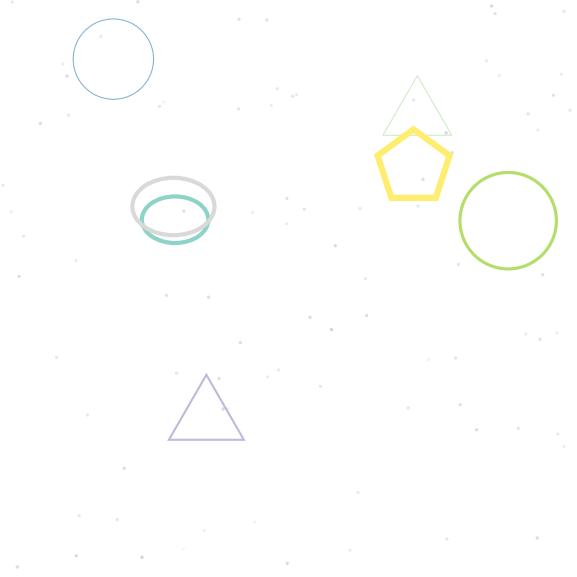[{"shape": "oval", "thickness": 2, "radius": 0.29, "center": [0.303, 0.619]}, {"shape": "triangle", "thickness": 1, "radius": 0.38, "center": [0.357, 0.275]}, {"shape": "circle", "thickness": 0.5, "radius": 0.35, "center": [0.196, 0.897]}, {"shape": "circle", "thickness": 1.5, "radius": 0.42, "center": [0.88, 0.617]}, {"shape": "oval", "thickness": 2, "radius": 0.36, "center": [0.3, 0.642]}, {"shape": "triangle", "thickness": 0.5, "radius": 0.34, "center": [0.723, 0.799]}, {"shape": "pentagon", "thickness": 3, "radius": 0.33, "center": [0.716, 0.71]}]